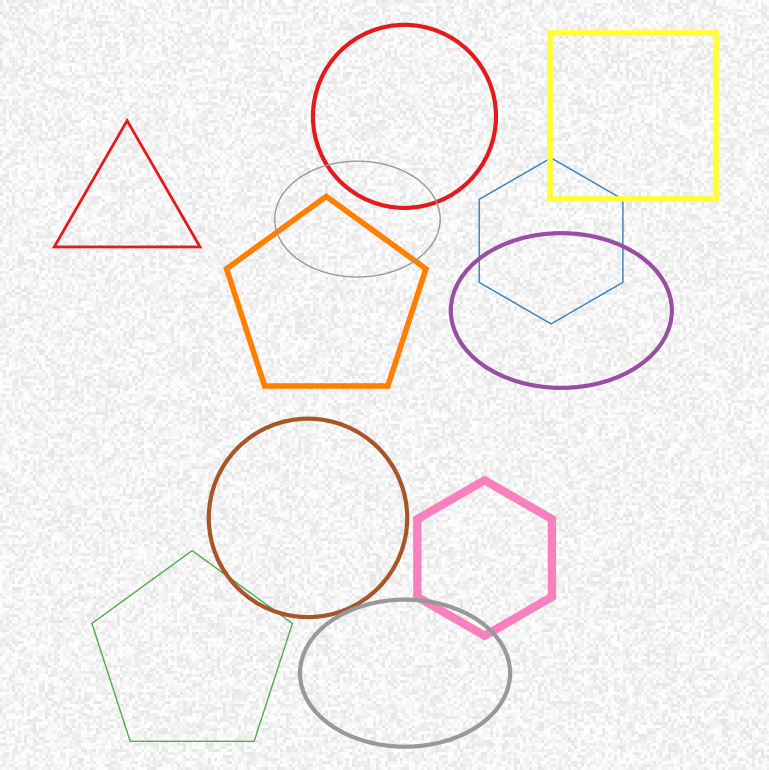[{"shape": "circle", "thickness": 1.5, "radius": 0.59, "center": [0.525, 0.849]}, {"shape": "triangle", "thickness": 1, "radius": 0.55, "center": [0.165, 0.734]}, {"shape": "hexagon", "thickness": 0.5, "radius": 0.54, "center": [0.716, 0.687]}, {"shape": "pentagon", "thickness": 0.5, "radius": 0.68, "center": [0.25, 0.148]}, {"shape": "oval", "thickness": 1.5, "radius": 0.72, "center": [0.729, 0.597]}, {"shape": "pentagon", "thickness": 2, "radius": 0.68, "center": [0.424, 0.609]}, {"shape": "square", "thickness": 2, "radius": 0.54, "center": [0.822, 0.849]}, {"shape": "circle", "thickness": 1.5, "radius": 0.64, "center": [0.4, 0.327]}, {"shape": "hexagon", "thickness": 3, "radius": 0.5, "center": [0.629, 0.275]}, {"shape": "oval", "thickness": 1.5, "radius": 0.68, "center": [0.526, 0.126]}, {"shape": "oval", "thickness": 0.5, "radius": 0.54, "center": [0.464, 0.715]}]